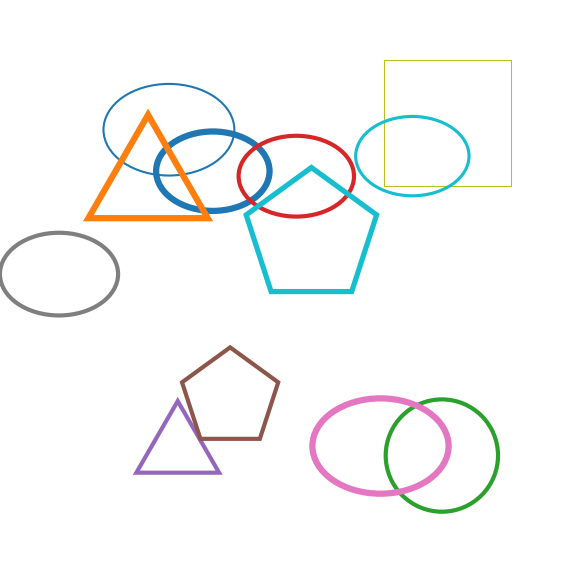[{"shape": "oval", "thickness": 3, "radius": 0.49, "center": [0.369, 0.703]}, {"shape": "oval", "thickness": 1, "radius": 0.57, "center": [0.292, 0.775]}, {"shape": "triangle", "thickness": 3, "radius": 0.6, "center": [0.256, 0.681]}, {"shape": "circle", "thickness": 2, "radius": 0.49, "center": [0.765, 0.21]}, {"shape": "oval", "thickness": 2, "radius": 0.5, "center": [0.513, 0.694]}, {"shape": "triangle", "thickness": 2, "radius": 0.41, "center": [0.308, 0.222]}, {"shape": "pentagon", "thickness": 2, "radius": 0.44, "center": [0.398, 0.31]}, {"shape": "oval", "thickness": 3, "radius": 0.59, "center": [0.659, 0.227]}, {"shape": "oval", "thickness": 2, "radius": 0.51, "center": [0.102, 0.525]}, {"shape": "square", "thickness": 0.5, "radius": 0.55, "center": [0.775, 0.786]}, {"shape": "pentagon", "thickness": 2.5, "radius": 0.59, "center": [0.539, 0.59]}, {"shape": "oval", "thickness": 1.5, "radius": 0.49, "center": [0.714, 0.729]}]